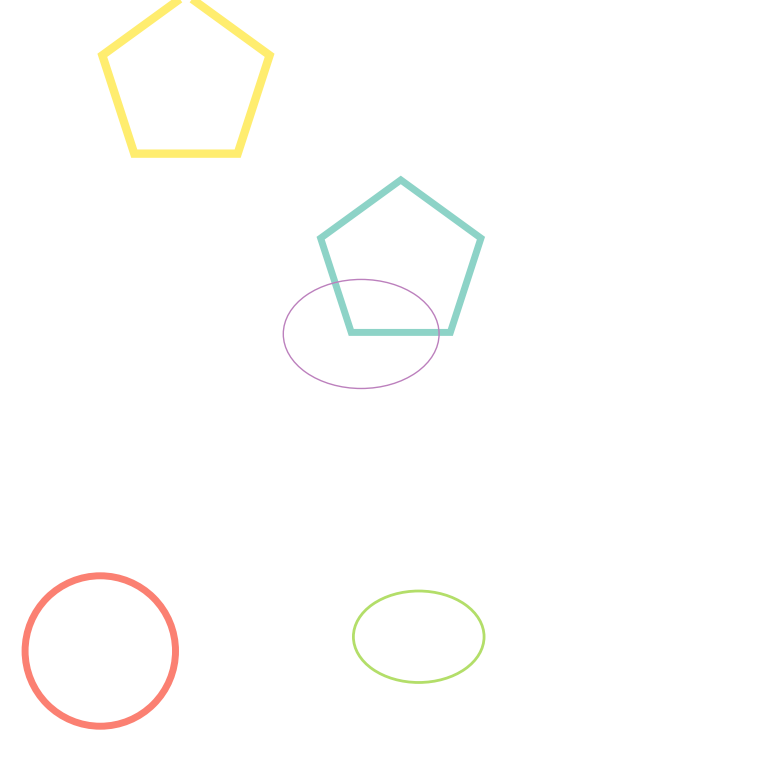[{"shape": "pentagon", "thickness": 2.5, "radius": 0.55, "center": [0.521, 0.657]}, {"shape": "circle", "thickness": 2.5, "radius": 0.49, "center": [0.13, 0.155]}, {"shape": "oval", "thickness": 1, "radius": 0.42, "center": [0.544, 0.173]}, {"shape": "oval", "thickness": 0.5, "radius": 0.51, "center": [0.469, 0.566]}, {"shape": "pentagon", "thickness": 3, "radius": 0.57, "center": [0.242, 0.893]}]